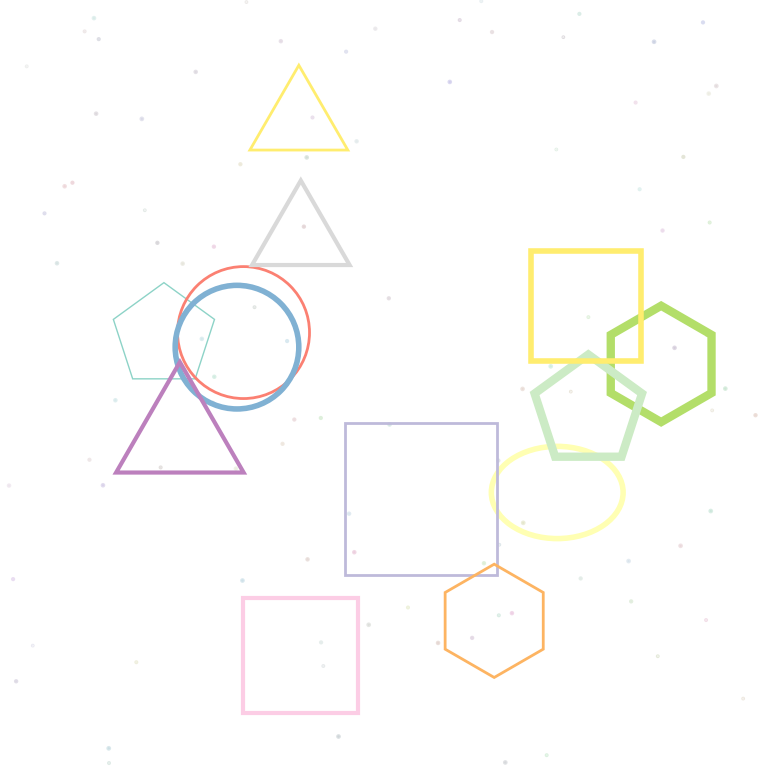[{"shape": "pentagon", "thickness": 0.5, "radius": 0.35, "center": [0.213, 0.564]}, {"shape": "oval", "thickness": 2, "radius": 0.43, "center": [0.724, 0.36]}, {"shape": "square", "thickness": 1, "radius": 0.49, "center": [0.547, 0.352]}, {"shape": "circle", "thickness": 1, "radius": 0.43, "center": [0.316, 0.568]}, {"shape": "circle", "thickness": 2, "radius": 0.4, "center": [0.308, 0.549]}, {"shape": "hexagon", "thickness": 1, "radius": 0.37, "center": [0.642, 0.194]}, {"shape": "hexagon", "thickness": 3, "radius": 0.38, "center": [0.859, 0.527]}, {"shape": "square", "thickness": 1.5, "radius": 0.37, "center": [0.39, 0.149]}, {"shape": "triangle", "thickness": 1.5, "radius": 0.37, "center": [0.391, 0.692]}, {"shape": "triangle", "thickness": 1.5, "radius": 0.48, "center": [0.234, 0.434]}, {"shape": "pentagon", "thickness": 3, "radius": 0.37, "center": [0.764, 0.466]}, {"shape": "square", "thickness": 2, "radius": 0.36, "center": [0.761, 0.603]}, {"shape": "triangle", "thickness": 1, "radius": 0.37, "center": [0.388, 0.842]}]